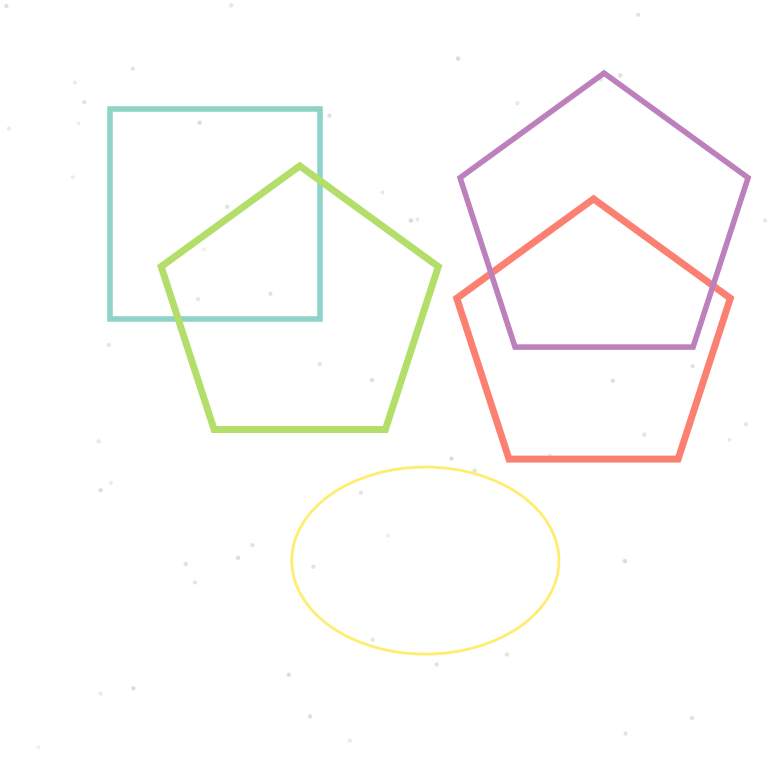[{"shape": "square", "thickness": 2, "radius": 0.68, "center": [0.279, 0.722]}, {"shape": "pentagon", "thickness": 2.5, "radius": 0.93, "center": [0.771, 0.555]}, {"shape": "pentagon", "thickness": 2.5, "radius": 0.95, "center": [0.389, 0.595]}, {"shape": "pentagon", "thickness": 2, "radius": 0.98, "center": [0.785, 0.708]}, {"shape": "oval", "thickness": 1, "radius": 0.87, "center": [0.552, 0.272]}]